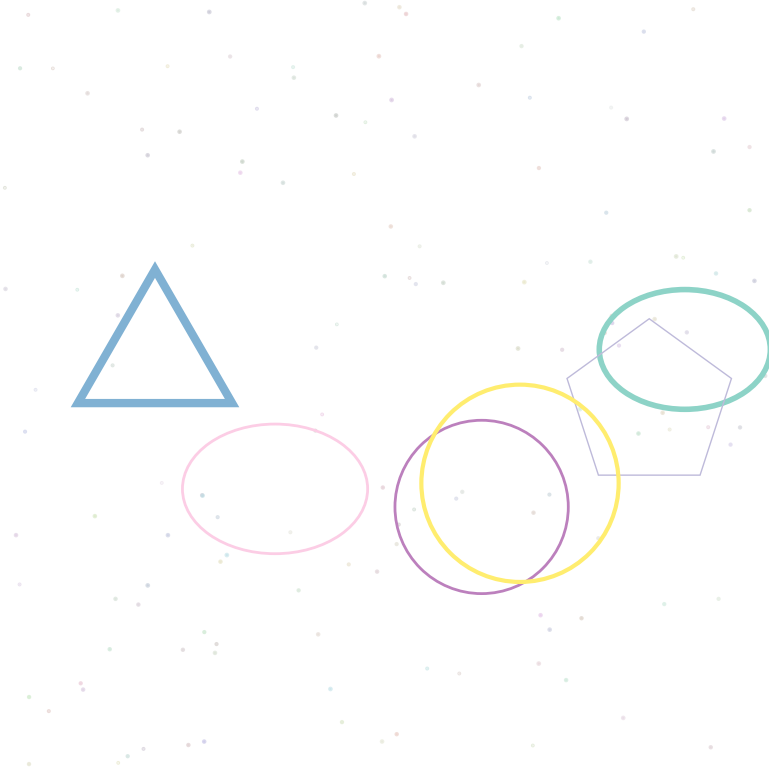[{"shape": "oval", "thickness": 2, "radius": 0.56, "center": [0.889, 0.546]}, {"shape": "pentagon", "thickness": 0.5, "radius": 0.56, "center": [0.843, 0.474]}, {"shape": "triangle", "thickness": 3, "radius": 0.58, "center": [0.201, 0.534]}, {"shape": "oval", "thickness": 1, "radius": 0.6, "center": [0.357, 0.365]}, {"shape": "circle", "thickness": 1, "radius": 0.56, "center": [0.625, 0.342]}, {"shape": "circle", "thickness": 1.5, "radius": 0.64, "center": [0.675, 0.372]}]